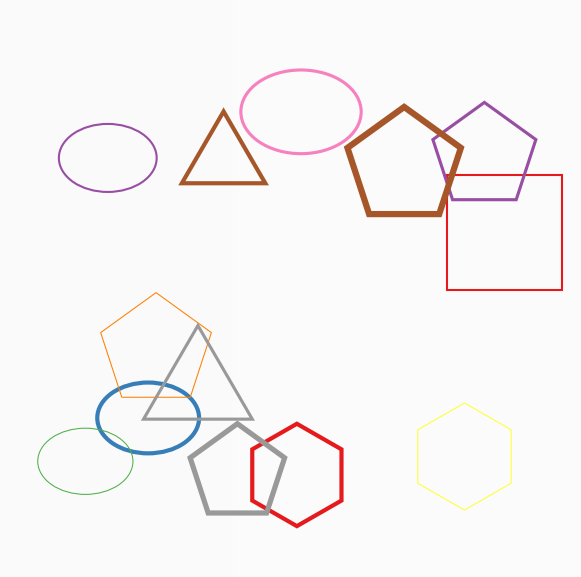[{"shape": "hexagon", "thickness": 2, "radius": 0.44, "center": [0.511, 0.177]}, {"shape": "square", "thickness": 1, "radius": 0.5, "center": [0.868, 0.597]}, {"shape": "oval", "thickness": 2, "radius": 0.44, "center": [0.255, 0.275]}, {"shape": "oval", "thickness": 0.5, "radius": 0.41, "center": [0.147, 0.2]}, {"shape": "pentagon", "thickness": 1.5, "radius": 0.47, "center": [0.833, 0.729]}, {"shape": "oval", "thickness": 1, "radius": 0.42, "center": [0.185, 0.726]}, {"shape": "pentagon", "thickness": 0.5, "radius": 0.5, "center": [0.268, 0.392]}, {"shape": "hexagon", "thickness": 0.5, "radius": 0.46, "center": [0.799, 0.209]}, {"shape": "pentagon", "thickness": 3, "radius": 0.51, "center": [0.695, 0.711]}, {"shape": "triangle", "thickness": 2, "radius": 0.41, "center": [0.385, 0.723]}, {"shape": "oval", "thickness": 1.5, "radius": 0.52, "center": [0.518, 0.805]}, {"shape": "triangle", "thickness": 1.5, "radius": 0.54, "center": [0.34, 0.327]}, {"shape": "pentagon", "thickness": 2.5, "radius": 0.43, "center": [0.408, 0.18]}]